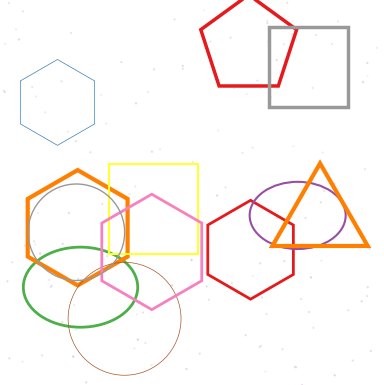[{"shape": "pentagon", "thickness": 2.5, "radius": 0.65, "center": [0.646, 0.883]}, {"shape": "hexagon", "thickness": 2, "radius": 0.64, "center": [0.651, 0.351]}, {"shape": "hexagon", "thickness": 0.5, "radius": 0.56, "center": [0.149, 0.734]}, {"shape": "oval", "thickness": 2, "radius": 0.74, "center": [0.209, 0.254]}, {"shape": "oval", "thickness": 1.5, "radius": 0.62, "center": [0.773, 0.44]}, {"shape": "hexagon", "thickness": 3, "radius": 0.75, "center": [0.202, 0.408]}, {"shape": "triangle", "thickness": 3, "radius": 0.72, "center": [0.831, 0.433]}, {"shape": "square", "thickness": 1.5, "radius": 0.58, "center": [0.398, 0.456]}, {"shape": "circle", "thickness": 0.5, "radius": 0.73, "center": [0.324, 0.172]}, {"shape": "hexagon", "thickness": 2, "radius": 0.75, "center": [0.394, 0.346]}, {"shape": "circle", "thickness": 1, "radius": 0.63, "center": [0.198, 0.397]}, {"shape": "square", "thickness": 2.5, "radius": 0.52, "center": [0.801, 0.826]}]